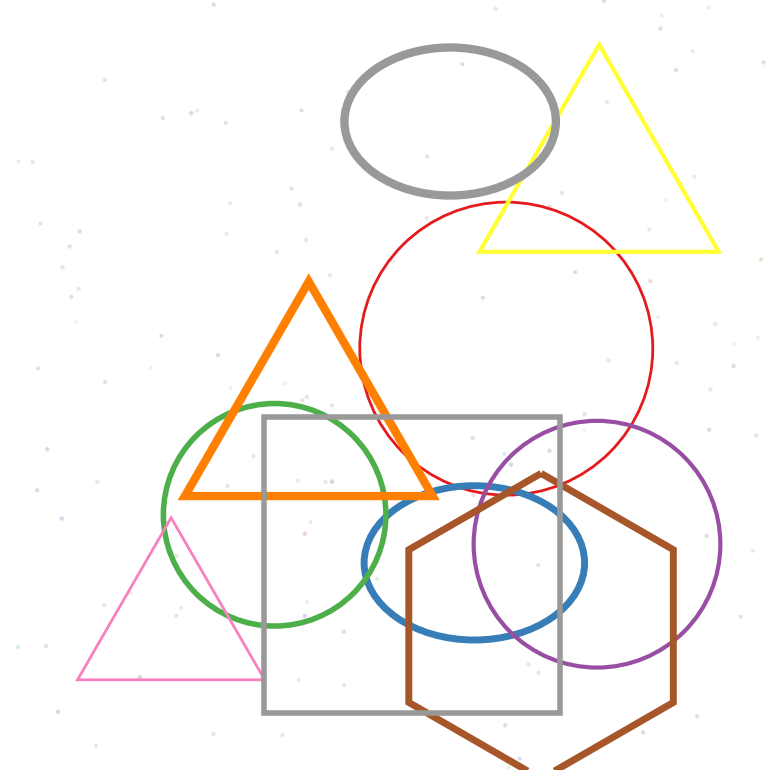[{"shape": "circle", "thickness": 1, "radius": 0.95, "center": [0.657, 0.547]}, {"shape": "oval", "thickness": 2.5, "radius": 0.72, "center": [0.616, 0.269]}, {"shape": "circle", "thickness": 2, "radius": 0.72, "center": [0.357, 0.331]}, {"shape": "circle", "thickness": 1.5, "radius": 0.8, "center": [0.775, 0.293]}, {"shape": "triangle", "thickness": 3, "radius": 0.93, "center": [0.401, 0.449]}, {"shape": "triangle", "thickness": 1.5, "radius": 0.9, "center": [0.778, 0.763]}, {"shape": "hexagon", "thickness": 2.5, "radius": 0.99, "center": [0.703, 0.187]}, {"shape": "triangle", "thickness": 1, "radius": 0.7, "center": [0.222, 0.187]}, {"shape": "square", "thickness": 2, "radius": 0.96, "center": [0.535, 0.266]}, {"shape": "oval", "thickness": 3, "radius": 0.69, "center": [0.585, 0.842]}]